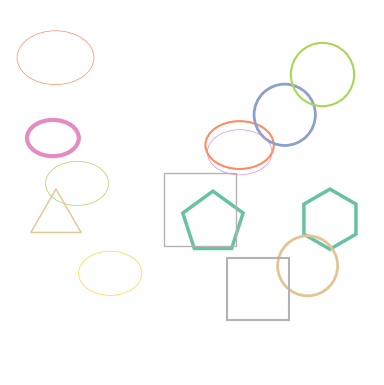[{"shape": "hexagon", "thickness": 2.5, "radius": 0.39, "center": [0.857, 0.431]}, {"shape": "pentagon", "thickness": 2.5, "radius": 0.41, "center": [0.553, 0.421]}, {"shape": "oval", "thickness": 1.5, "radius": 0.44, "center": [0.622, 0.623]}, {"shape": "oval", "thickness": 0.5, "radius": 0.5, "center": [0.144, 0.85]}, {"shape": "circle", "thickness": 2, "radius": 0.4, "center": [0.74, 0.702]}, {"shape": "oval", "thickness": 0.5, "radius": 0.42, "center": [0.622, 0.605]}, {"shape": "oval", "thickness": 3, "radius": 0.34, "center": [0.137, 0.642]}, {"shape": "oval", "thickness": 0.5, "radius": 0.41, "center": [0.2, 0.524]}, {"shape": "circle", "thickness": 1.5, "radius": 0.41, "center": [0.838, 0.806]}, {"shape": "oval", "thickness": 0.5, "radius": 0.41, "center": [0.286, 0.29]}, {"shape": "triangle", "thickness": 1, "radius": 0.38, "center": [0.145, 0.434]}, {"shape": "circle", "thickness": 2, "radius": 0.39, "center": [0.799, 0.31]}, {"shape": "square", "thickness": 1, "radius": 0.47, "center": [0.519, 0.456]}, {"shape": "square", "thickness": 1.5, "radius": 0.4, "center": [0.671, 0.25]}]